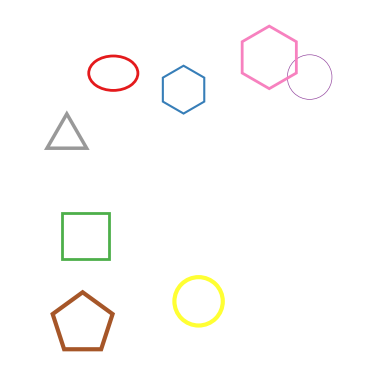[{"shape": "oval", "thickness": 2, "radius": 0.32, "center": [0.294, 0.81]}, {"shape": "hexagon", "thickness": 1.5, "radius": 0.31, "center": [0.477, 0.767]}, {"shape": "square", "thickness": 2, "radius": 0.3, "center": [0.223, 0.387]}, {"shape": "circle", "thickness": 0.5, "radius": 0.29, "center": [0.804, 0.8]}, {"shape": "circle", "thickness": 3, "radius": 0.31, "center": [0.516, 0.217]}, {"shape": "pentagon", "thickness": 3, "radius": 0.41, "center": [0.215, 0.159]}, {"shape": "hexagon", "thickness": 2, "radius": 0.41, "center": [0.699, 0.851]}, {"shape": "triangle", "thickness": 2.5, "radius": 0.3, "center": [0.174, 0.645]}]